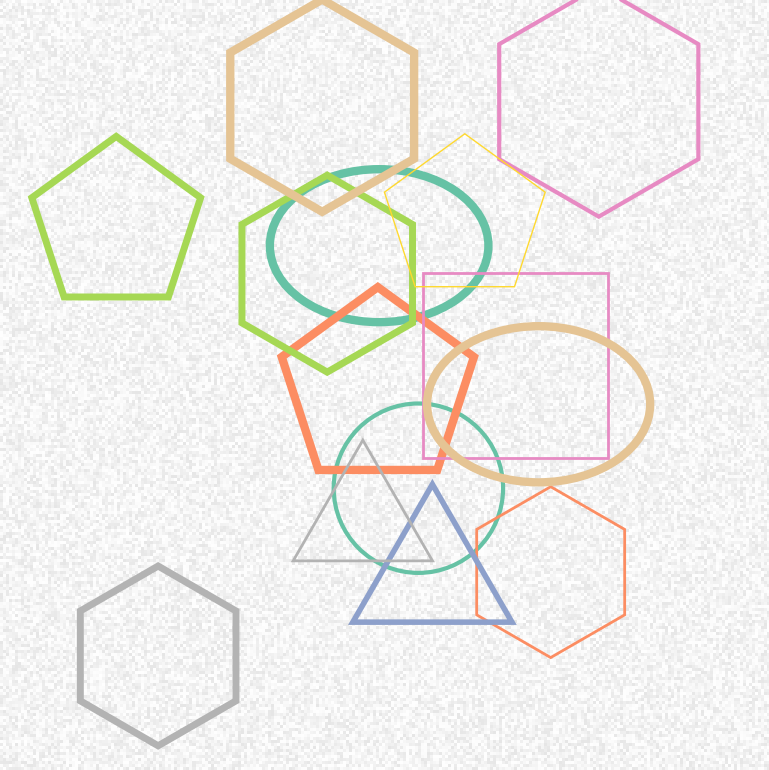[{"shape": "oval", "thickness": 3, "radius": 0.71, "center": [0.492, 0.681]}, {"shape": "circle", "thickness": 1.5, "radius": 0.55, "center": [0.543, 0.366]}, {"shape": "pentagon", "thickness": 3, "radius": 0.66, "center": [0.491, 0.496]}, {"shape": "hexagon", "thickness": 1, "radius": 0.55, "center": [0.715, 0.257]}, {"shape": "triangle", "thickness": 2, "radius": 0.6, "center": [0.562, 0.252]}, {"shape": "square", "thickness": 1, "radius": 0.6, "center": [0.67, 0.525]}, {"shape": "hexagon", "thickness": 1.5, "radius": 0.75, "center": [0.778, 0.868]}, {"shape": "pentagon", "thickness": 2.5, "radius": 0.58, "center": [0.151, 0.708]}, {"shape": "hexagon", "thickness": 2.5, "radius": 0.64, "center": [0.425, 0.645]}, {"shape": "pentagon", "thickness": 0.5, "radius": 0.55, "center": [0.604, 0.716]}, {"shape": "hexagon", "thickness": 3, "radius": 0.69, "center": [0.418, 0.863]}, {"shape": "oval", "thickness": 3, "radius": 0.72, "center": [0.7, 0.475]}, {"shape": "hexagon", "thickness": 2.5, "radius": 0.58, "center": [0.205, 0.148]}, {"shape": "triangle", "thickness": 1, "radius": 0.52, "center": [0.471, 0.324]}]